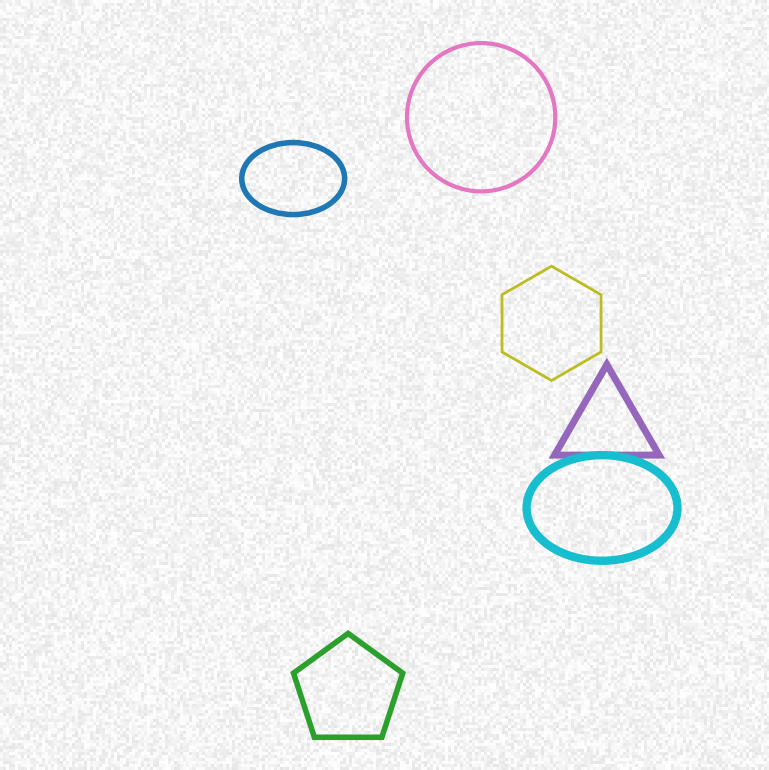[{"shape": "oval", "thickness": 2, "radius": 0.33, "center": [0.381, 0.768]}, {"shape": "pentagon", "thickness": 2, "radius": 0.37, "center": [0.452, 0.103]}, {"shape": "triangle", "thickness": 2.5, "radius": 0.39, "center": [0.788, 0.448]}, {"shape": "circle", "thickness": 1.5, "radius": 0.48, "center": [0.625, 0.848]}, {"shape": "hexagon", "thickness": 1, "radius": 0.37, "center": [0.716, 0.58]}, {"shape": "oval", "thickness": 3, "radius": 0.49, "center": [0.782, 0.34]}]